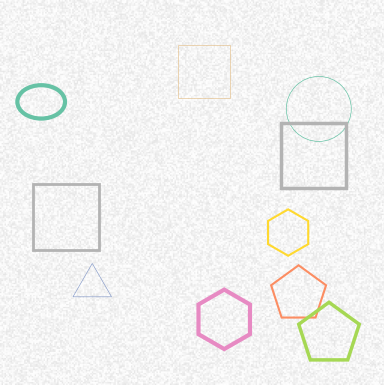[{"shape": "oval", "thickness": 3, "radius": 0.31, "center": [0.107, 0.735]}, {"shape": "circle", "thickness": 0.5, "radius": 0.42, "center": [0.828, 0.717]}, {"shape": "pentagon", "thickness": 1.5, "radius": 0.38, "center": [0.776, 0.236]}, {"shape": "triangle", "thickness": 0.5, "radius": 0.29, "center": [0.24, 0.258]}, {"shape": "hexagon", "thickness": 3, "radius": 0.39, "center": [0.582, 0.171]}, {"shape": "pentagon", "thickness": 2.5, "radius": 0.41, "center": [0.855, 0.132]}, {"shape": "hexagon", "thickness": 1.5, "radius": 0.3, "center": [0.748, 0.396]}, {"shape": "square", "thickness": 0.5, "radius": 0.34, "center": [0.53, 0.814]}, {"shape": "square", "thickness": 2, "radius": 0.43, "center": [0.172, 0.436]}, {"shape": "square", "thickness": 2.5, "radius": 0.42, "center": [0.814, 0.596]}]